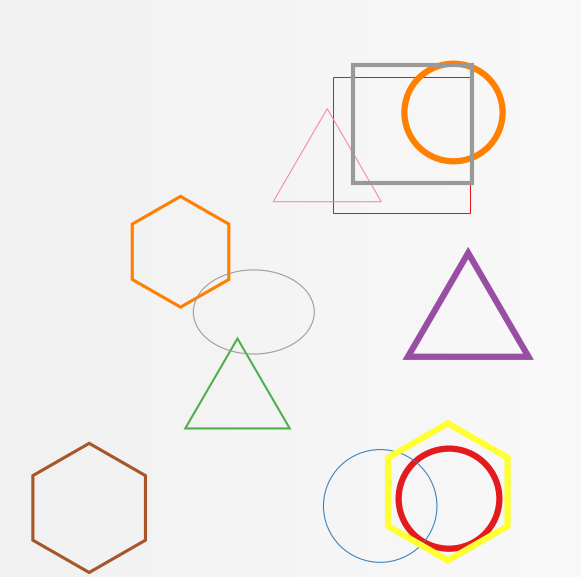[{"shape": "circle", "thickness": 3, "radius": 0.43, "center": [0.772, 0.136]}, {"shape": "square", "thickness": 0.5, "radius": 0.59, "center": [0.691, 0.748]}, {"shape": "circle", "thickness": 0.5, "radius": 0.49, "center": [0.654, 0.123]}, {"shape": "triangle", "thickness": 1, "radius": 0.52, "center": [0.409, 0.309]}, {"shape": "triangle", "thickness": 3, "radius": 0.6, "center": [0.806, 0.441]}, {"shape": "hexagon", "thickness": 1.5, "radius": 0.48, "center": [0.311, 0.563]}, {"shape": "circle", "thickness": 3, "radius": 0.42, "center": [0.78, 0.804]}, {"shape": "hexagon", "thickness": 3, "radius": 0.59, "center": [0.77, 0.147]}, {"shape": "hexagon", "thickness": 1.5, "radius": 0.56, "center": [0.153, 0.12]}, {"shape": "triangle", "thickness": 0.5, "radius": 0.54, "center": [0.563, 0.704]}, {"shape": "square", "thickness": 2, "radius": 0.51, "center": [0.71, 0.785]}, {"shape": "oval", "thickness": 0.5, "radius": 0.52, "center": [0.437, 0.459]}]